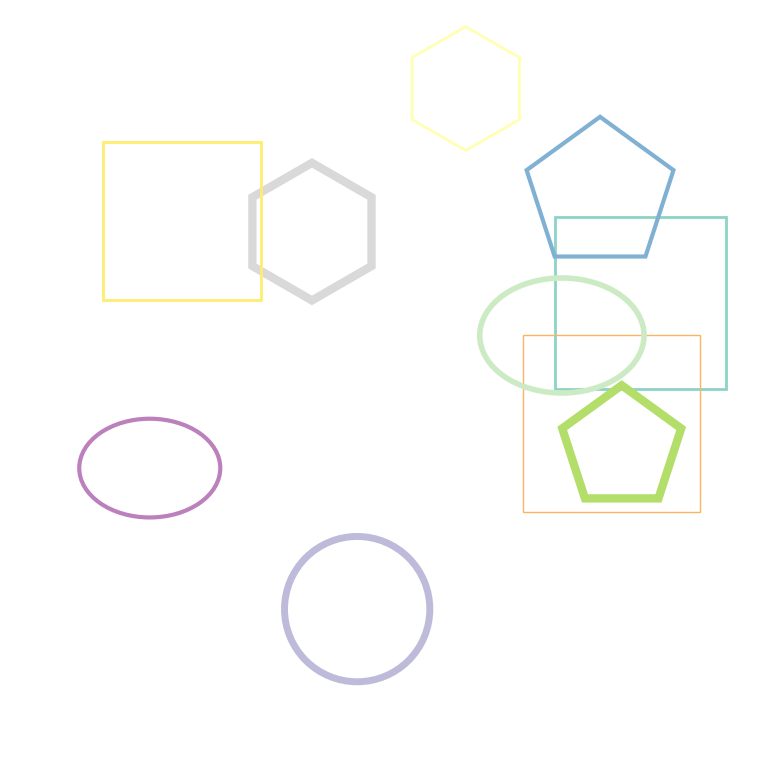[{"shape": "square", "thickness": 1, "radius": 0.56, "center": [0.831, 0.606]}, {"shape": "hexagon", "thickness": 1, "radius": 0.4, "center": [0.605, 0.885]}, {"shape": "circle", "thickness": 2.5, "radius": 0.47, "center": [0.464, 0.209]}, {"shape": "pentagon", "thickness": 1.5, "radius": 0.5, "center": [0.779, 0.748]}, {"shape": "square", "thickness": 0.5, "radius": 0.57, "center": [0.794, 0.45]}, {"shape": "pentagon", "thickness": 3, "radius": 0.41, "center": [0.807, 0.418]}, {"shape": "hexagon", "thickness": 3, "radius": 0.45, "center": [0.405, 0.699]}, {"shape": "oval", "thickness": 1.5, "radius": 0.46, "center": [0.194, 0.392]}, {"shape": "oval", "thickness": 2, "radius": 0.53, "center": [0.73, 0.564]}, {"shape": "square", "thickness": 1, "radius": 0.51, "center": [0.237, 0.713]}]